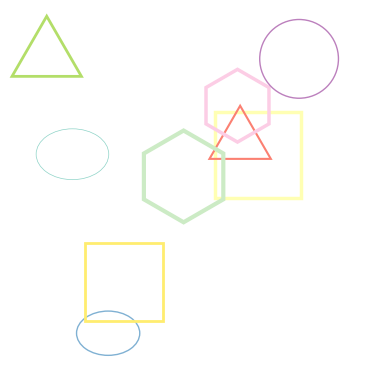[{"shape": "oval", "thickness": 0.5, "radius": 0.47, "center": [0.188, 0.599]}, {"shape": "square", "thickness": 2.5, "radius": 0.56, "center": [0.669, 0.599]}, {"shape": "triangle", "thickness": 1.5, "radius": 0.46, "center": [0.624, 0.633]}, {"shape": "oval", "thickness": 1, "radius": 0.41, "center": [0.281, 0.135]}, {"shape": "triangle", "thickness": 2, "radius": 0.52, "center": [0.121, 0.854]}, {"shape": "hexagon", "thickness": 2.5, "radius": 0.47, "center": [0.617, 0.725]}, {"shape": "circle", "thickness": 1, "radius": 0.51, "center": [0.777, 0.847]}, {"shape": "hexagon", "thickness": 3, "radius": 0.6, "center": [0.477, 0.542]}, {"shape": "square", "thickness": 2, "radius": 0.51, "center": [0.322, 0.268]}]